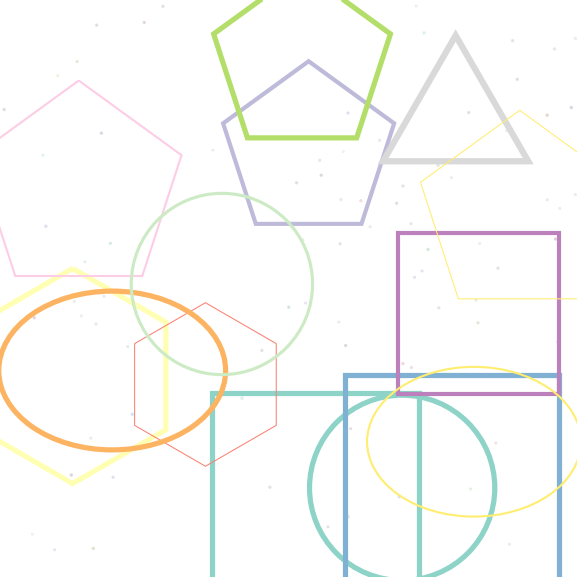[{"shape": "square", "thickness": 2.5, "radius": 0.9, "center": [0.547, 0.14]}, {"shape": "circle", "thickness": 2.5, "radius": 0.8, "center": [0.696, 0.154]}, {"shape": "hexagon", "thickness": 2.5, "radius": 0.93, "center": [0.126, 0.348]}, {"shape": "pentagon", "thickness": 2, "radius": 0.78, "center": [0.534, 0.737]}, {"shape": "hexagon", "thickness": 0.5, "radius": 0.71, "center": [0.356, 0.333]}, {"shape": "square", "thickness": 2.5, "radius": 0.93, "center": [0.783, 0.163]}, {"shape": "oval", "thickness": 2.5, "radius": 0.98, "center": [0.194, 0.358]}, {"shape": "pentagon", "thickness": 2.5, "radius": 0.8, "center": [0.523, 0.891]}, {"shape": "pentagon", "thickness": 1, "radius": 0.94, "center": [0.136, 0.673]}, {"shape": "triangle", "thickness": 3, "radius": 0.73, "center": [0.789, 0.792]}, {"shape": "square", "thickness": 2, "radius": 0.7, "center": [0.828, 0.456]}, {"shape": "circle", "thickness": 1.5, "radius": 0.78, "center": [0.384, 0.507]}, {"shape": "pentagon", "thickness": 0.5, "radius": 0.9, "center": [0.9, 0.628]}, {"shape": "oval", "thickness": 1, "radius": 0.93, "center": [0.821, 0.234]}]